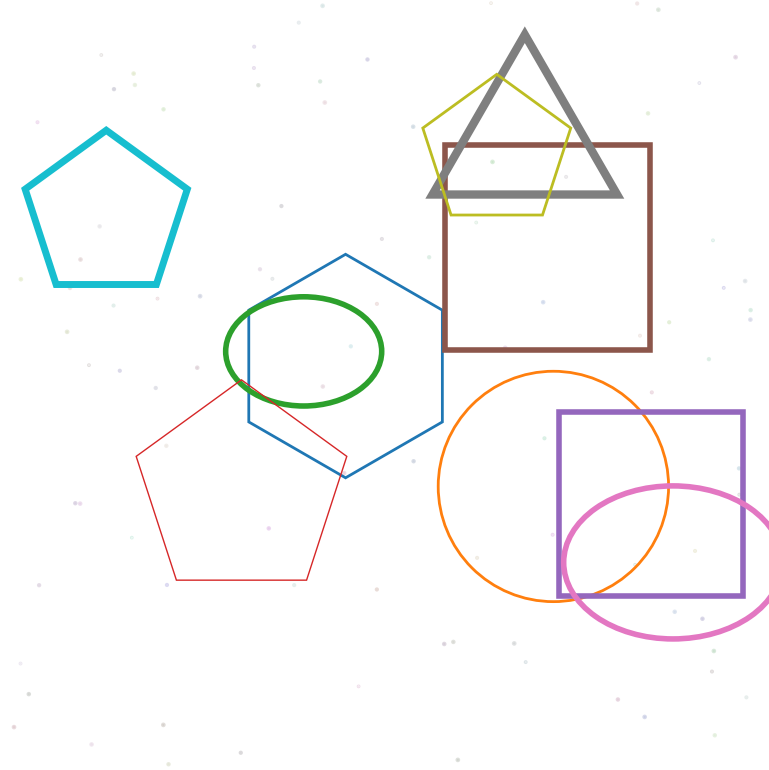[{"shape": "hexagon", "thickness": 1, "radius": 0.73, "center": [0.449, 0.525]}, {"shape": "circle", "thickness": 1, "radius": 0.75, "center": [0.719, 0.368]}, {"shape": "oval", "thickness": 2, "radius": 0.51, "center": [0.394, 0.544]}, {"shape": "pentagon", "thickness": 0.5, "radius": 0.72, "center": [0.314, 0.363]}, {"shape": "square", "thickness": 2, "radius": 0.6, "center": [0.846, 0.346]}, {"shape": "square", "thickness": 2, "radius": 0.66, "center": [0.711, 0.679]}, {"shape": "oval", "thickness": 2, "radius": 0.71, "center": [0.874, 0.27]}, {"shape": "triangle", "thickness": 3, "radius": 0.69, "center": [0.682, 0.817]}, {"shape": "pentagon", "thickness": 1, "radius": 0.51, "center": [0.645, 0.802]}, {"shape": "pentagon", "thickness": 2.5, "radius": 0.55, "center": [0.138, 0.72]}]